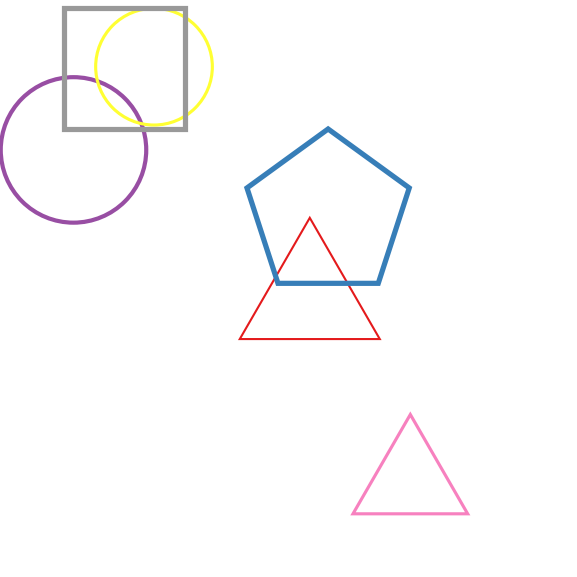[{"shape": "triangle", "thickness": 1, "radius": 0.7, "center": [0.536, 0.482]}, {"shape": "pentagon", "thickness": 2.5, "radius": 0.74, "center": [0.568, 0.628]}, {"shape": "circle", "thickness": 2, "radius": 0.63, "center": [0.127, 0.74]}, {"shape": "circle", "thickness": 1.5, "radius": 0.51, "center": [0.267, 0.884]}, {"shape": "triangle", "thickness": 1.5, "radius": 0.57, "center": [0.711, 0.167]}, {"shape": "square", "thickness": 2.5, "radius": 0.53, "center": [0.215, 0.881]}]